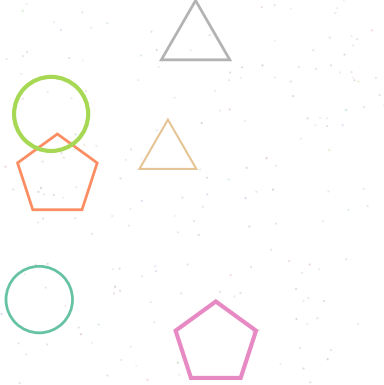[{"shape": "circle", "thickness": 2, "radius": 0.43, "center": [0.102, 0.222]}, {"shape": "pentagon", "thickness": 2, "radius": 0.54, "center": [0.149, 0.543]}, {"shape": "pentagon", "thickness": 3, "radius": 0.55, "center": [0.561, 0.107]}, {"shape": "circle", "thickness": 3, "radius": 0.48, "center": [0.133, 0.704]}, {"shape": "triangle", "thickness": 1.5, "radius": 0.43, "center": [0.436, 0.604]}, {"shape": "triangle", "thickness": 2, "radius": 0.51, "center": [0.508, 0.896]}]